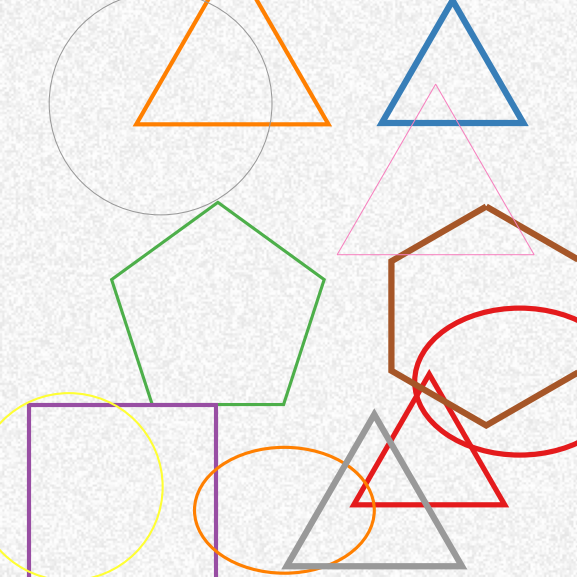[{"shape": "oval", "thickness": 2.5, "radius": 0.91, "center": [0.9, 0.338]}, {"shape": "triangle", "thickness": 2.5, "radius": 0.75, "center": [0.743, 0.2]}, {"shape": "triangle", "thickness": 3, "radius": 0.71, "center": [0.784, 0.857]}, {"shape": "pentagon", "thickness": 1.5, "radius": 0.97, "center": [0.377, 0.455]}, {"shape": "square", "thickness": 2, "radius": 0.81, "center": [0.212, 0.136]}, {"shape": "oval", "thickness": 1.5, "radius": 0.78, "center": [0.492, 0.116]}, {"shape": "triangle", "thickness": 2, "radius": 0.96, "center": [0.402, 0.88]}, {"shape": "circle", "thickness": 1, "radius": 0.81, "center": [0.119, 0.156]}, {"shape": "hexagon", "thickness": 3, "radius": 0.95, "center": [0.842, 0.452]}, {"shape": "triangle", "thickness": 0.5, "radius": 0.98, "center": [0.754, 0.657]}, {"shape": "triangle", "thickness": 3, "radius": 0.88, "center": [0.648, 0.106]}, {"shape": "circle", "thickness": 0.5, "radius": 0.96, "center": [0.278, 0.82]}]